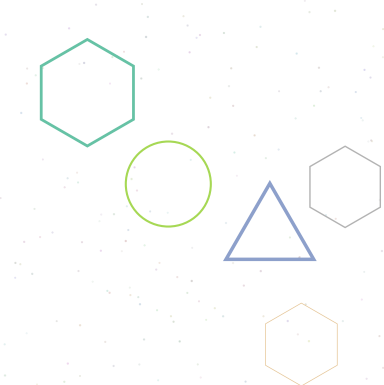[{"shape": "hexagon", "thickness": 2, "radius": 0.69, "center": [0.227, 0.759]}, {"shape": "triangle", "thickness": 2.5, "radius": 0.66, "center": [0.701, 0.392]}, {"shape": "circle", "thickness": 1.5, "radius": 0.55, "center": [0.437, 0.522]}, {"shape": "hexagon", "thickness": 0.5, "radius": 0.54, "center": [0.783, 0.105]}, {"shape": "hexagon", "thickness": 1, "radius": 0.53, "center": [0.896, 0.515]}]